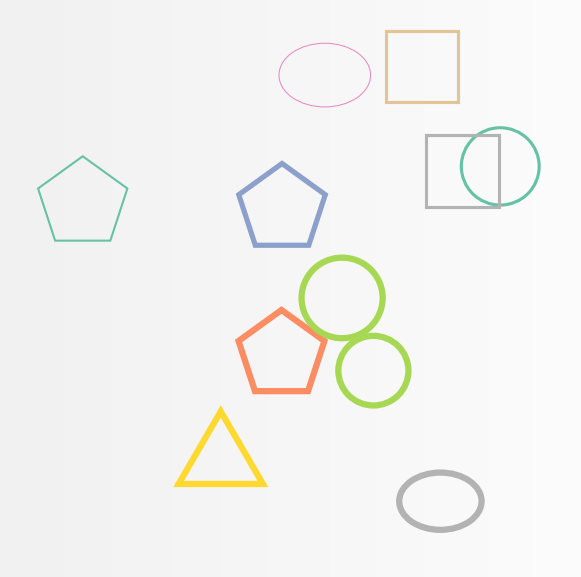[{"shape": "circle", "thickness": 1.5, "radius": 0.33, "center": [0.861, 0.711]}, {"shape": "pentagon", "thickness": 1, "radius": 0.4, "center": [0.142, 0.648]}, {"shape": "pentagon", "thickness": 3, "radius": 0.39, "center": [0.484, 0.385]}, {"shape": "pentagon", "thickness": 2.5, "radius": 0.39, "center": [0.485, 0.638]}, {"shape": "oval", "thickness": 0.5, "radius": 0.39, "center": [0.559, 0.869]}, {"shape": "circle", "thickness": 3, "radius": 0.35, "center": [0.589, 0.483]}, {"shape": "circle", "thickness": 3, "radius": 0.3, "center": [0.642, 0.357]}, {"shape": "triangle", "thickness": 3, "radius": 0.42, "center": [0.38, 0.203]}, {"shape": "square", "thickness": 1.5, "radius": 0.31, "center": [0.726, 0.884]}, {"shape": "square", "thickness": 1.5, "radius": 0.31, "center": [0.796, 0.703]}, {"shape": "oval", "thickness": 3, "radius": 0.35, "center": [0.758, 0.131]}]